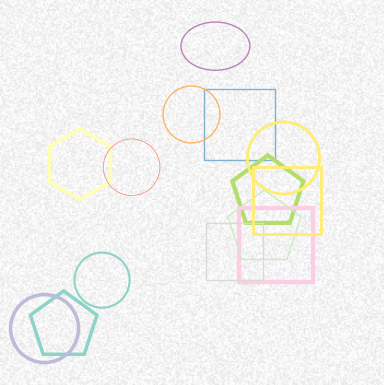[{"shape": "pentagon", "thickness": 2.5, "radius": 0.45, "center": [0.165, 0.153]}, {"shape": "circle", "thickness": 1.5, "radius": 0.36, "center": [0.265, 0.272]}, {"shape": "hexagon", "thickness": 2.5, "radius": 0.46, "center": [0.207, 0.573]}, {"shape": "circle", "thickness": 2.5, "radius": 0.44, "center": [0.116, 0.147]}, {"shape": "circle", "thickness": 0.5, "radius": 0.37, "center": [0.342, 0.566]}, {"shape": "square", "thickness": 1, "radius": 0.46, "center": [0.622, 0.677]}, {"shape": "circle", "thickness": 1, "radius": 0.37, "center": [0.497, 0.703]}, {"shape": "pentagon", "thickness": 3, "radius": 0.49, "center": [0.696, 0.5]}, {"shape": "square", "thickness": 3, "radius": 0.48, "center": [0.717, 0.364]}, {"shape": "square", "thickness": 1, "radius": 0.37, "center": [0.609, 0.346]}, {"shape": "oval", "thickness": 1, "radius": 0.45, "center": [0.56, 0.88]}, {"shape": "pentagon", "thickness": 1, "radius": 0.5, "center": [0.687, 0.407]}, {"shape": "circle", "thickness": 2, "radius": 0.47, "center": [0.736, 0.59]}, {"shape": "square", "thickness": 2, "radius": 0.44, "center": [0.745, 0.479]}]